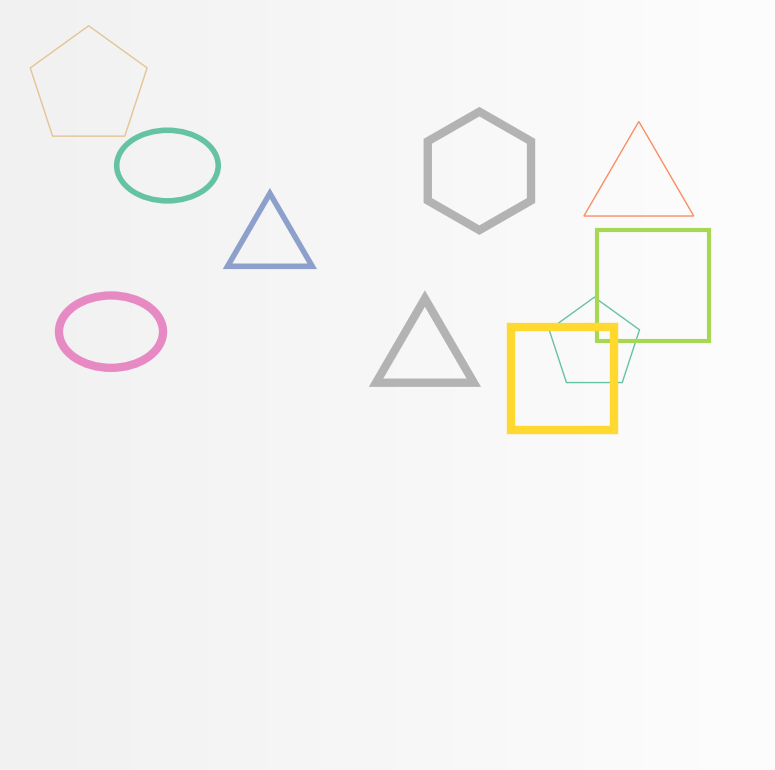[{"shape": "pentagon", "thickness": 0.5, "radius": 0.31, "center": [0.767, 0.553]}, {"shape": "oval", "thickness": 2, "radius": 0.33, "center": [0.216, 0.785]}, {"shape": "triangle", "thickness": 0.5, "radius": 0.41, "center": [0.824, 0.76]}, {"shape": "triangle", "thickness": 2, "radius": 0.32, "center": [0.348, 0.686]}, {"shape": "oval", "thickness": 3, "radius": 0.34, "center": [0.143, 0.569]}, {"shape": "square", "thickness": 1.5, "radius": 0.36, "center": [0.842, 0.629]}, {"shape": "square", "thickness": 3, "radius": 0.33, "center": [0.726, 0.509]}, {"shape": "pentagon", "thickness": 0.5, "radius": 0.4, "center": [0.114, 0.887]}, {"shape": "hexagon", "thickness": 3, "radius": 0.38, "center": [0.619, 0.778]}, {"shape": "triangle", "thickness": 3, "radius": 0.36, "center": [0.548, 0.539]}]